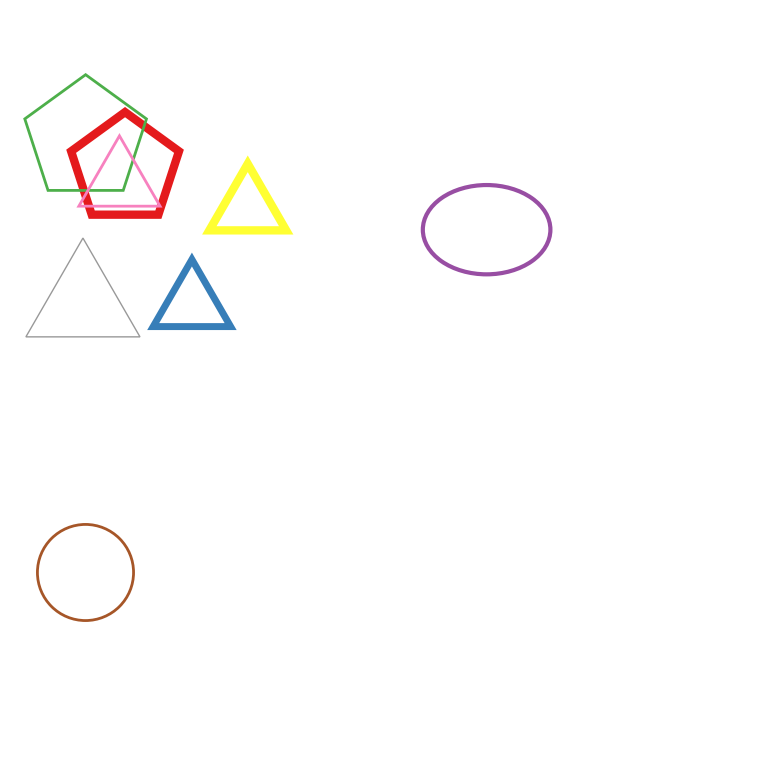[{"shape": "pentagon", "thickness": 3, "radius": 0.37, "center": [0.162, 0.781]}, {"shape": "triangle", "thickness": 2.5, "radius": 0.29, "center": [0.249, 0.605]}, {"shape": "pentagon", "thickness": 1, "radius": 0.42, "center": [0.111, 0.82]}, {"shape": "oval", "thickness": 1.5, "radius": 0.41, "center": [0.632, 0.702]}, {"shape": "triangle", "thickness": 3, "radius": 0.29, "center": [0.322, 0.73]}, {"shape": "circle", "thickness": 1, "radius": 0.31, "center": [0.111, 0.257]}, {"shape": "triangle", "thickness": 1, "radius": 0.3, "center": [0.155, 0.763]}, {"shape": "triangle", "thickness": 0.5, "radius": 0.43, "center": [0.108, 0.605]}]